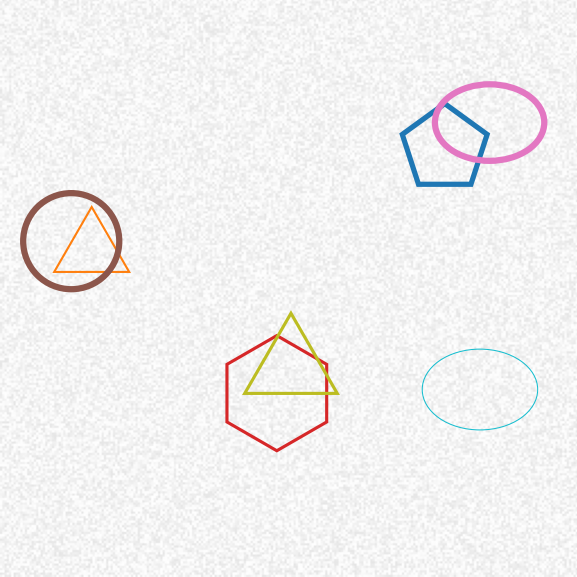[{"shape": "pentagon", "thickness": 2.5, "radius": 0.39, "center": [0.77, 0.743]}, {"shape": "triangle", "thickness": 1, "radius": 0.37, "center": [0.159, 0.566]}, {"shape": "hexagon", "thickness": 1.5, "radius": 0.5, "center": [0.479, 0.318]}, {"shape": "circle", "thickness": 3, "radius": 0.42, "center": [0.123, 0.582]}, {"shape": "oval", "thickness": 3, "radius": 0.47, "center": [0.848, 0.787]}, {"shape": "triangle", "thickness": 1.5, "radius": 0.46, "center": [0.504, 0.364]}, {"shape": "oval", "thickness": 0.5, "radius": 0.5, "center": [0.831, 0.325]}]